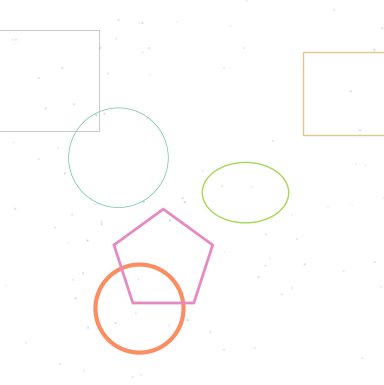[{"shape": "circle", "thickness": 0.5, "radius": 0.65, "center": [0.308, 0.59]}, {"shape": "circle", "thickness": 3, "radius": 0.57, "center": [0.362, 0.199]}, {"shape": "pentagon", "thickness": 2, "radius": 0.67, "center": [0.424, 0.322]}, {"shape": "oval", "thickness": 1, "radius": 0.56, "center": [0.638, 0.5]}, {"shape": "square", "thickness": 1, "radius": 0.54, "center": [0.896, 0.757]}, {"shape": "square", "thickness": 0.5, "radius": 0.66, "center": [0.124, 0.791]}]